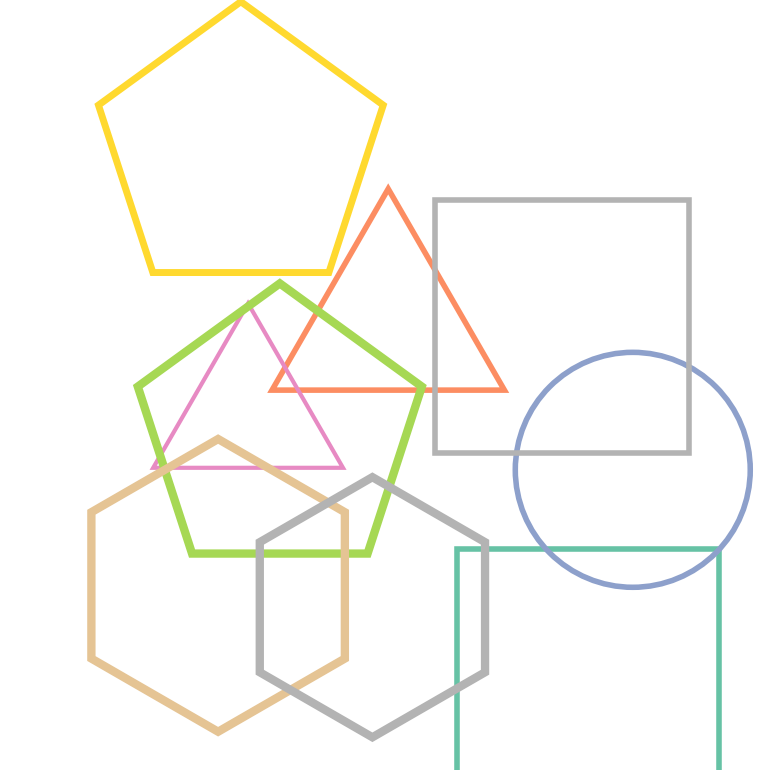[{"shape": "square", "thickness": 2, "radius": 0.85, "center": [0.764, 0.117]}, {"shape": "triangle", "thickness": 2, "radius": 0.87, "center": [0.504, 0.58]}, {"shape": "circle", "thickness": 2, "radius": 0.76, "center": [0.822, 0.39]}, {"shape": "triangle", "thickness": 1.5, "radius": 0.71, "center": [0.322, 0.464]}, {"shape": "pentagon", "thickness": 3, "radius": 0.97, "center": [0.363, 0.438]}, {"shape": "pentagon", "thickness": 2.5, "radius": 0.97, "center": [0.313, 0.803]}, {"shape": "hexagon", "thickness": 3, "radius": 0.95, "center": [0.283, 0.24]}, {"shape": "square", "thickness": 2, "radius": 0.82, "center": [0.73, 0.576]}, {"shape": "hexagon", "thickness": 3, "radius": 0.84, "center": [0.484, 0.211]}]